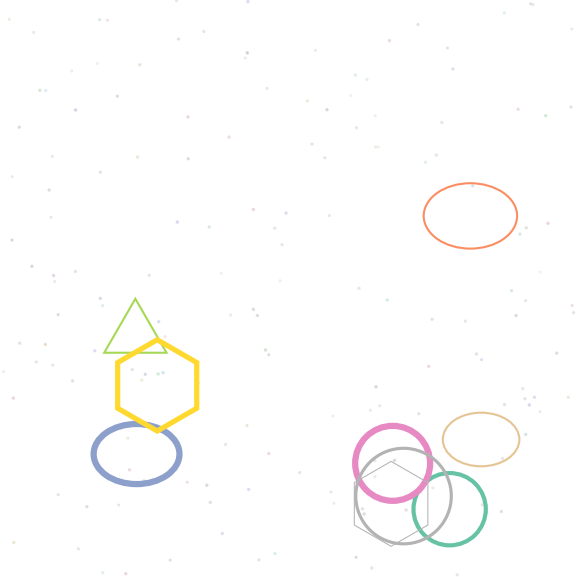[{"shape": "circle", "thickness": 2, "radius": 0.31, "center": [0.779, 0.117]}, {"shape": "oval", "thickness": 1, "radius": 0.4, "center": [0.815, 0.625]}, {"shape": "oval", "thickness": 3, "radius": 0.37, "center": [0.236, 0.213]}, {"shape": "circle", "thickness": 3, "radius": 0.32, "center": [0.68, 0.197]}, {"shape": "triangle", "thickness": 1, "radius": 0.31, "center": [0.234, 0.419]}, {"shape": "hexagon", "thickness": 2.5, "radius": 0.4, "center": [0.272, 0.332]}, {"shape": "oval", "thickness": 1, "radius": 0.33, "center": [0.833, 0.238]}, {"shape": "circle", "thickness": 1.5, "radius": 0.41, "center": [0.699, 0.14]}, {"shape": "hexagon", "thickness": 0.5, "radius": 0.37, "center": [0.677, 0.127]}]